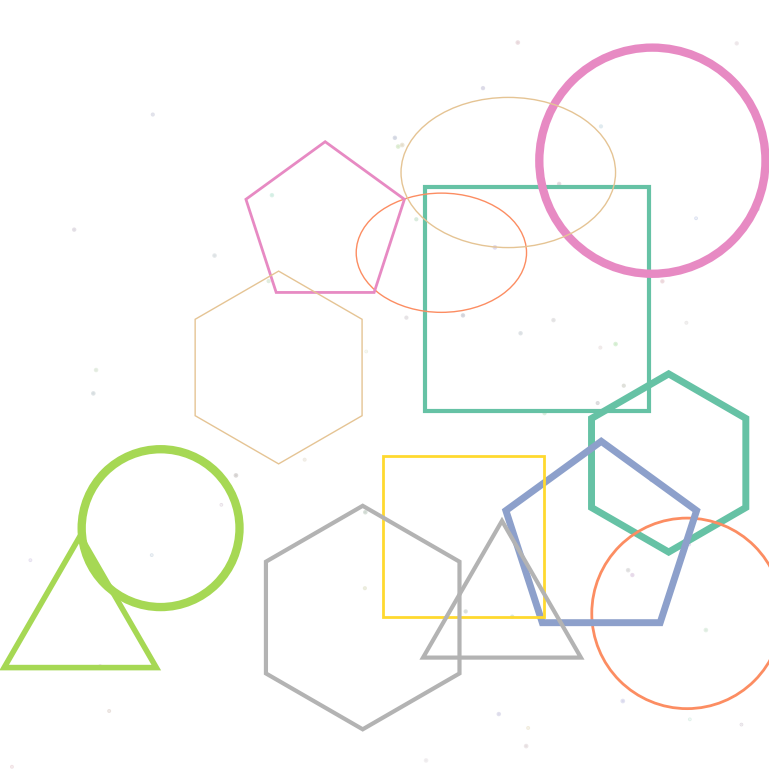[{"shape": "square", "thickness": 1.5, "radius": 0.73, "center": [0.697, 0.612]}, {"shape": "hexagon", "thickness": 2.5, "radius": 0.58, "center": [0.868, 0.399]}, {"shape": "circle", "thickness": 1, "radius": 0.62, "center": [0.892, 0.203]}, {"shape": "oval", "thickness": 0.5, "radius": 0.55, "center": [0.573, 0.672]}, {"shape": "pentagon", "thickness": 2.5, "radius": 0.65, "center": [0.781, 0.297]}, {"shape": "circle", "thickness": 3, "radius": 0.73, "center": [0.847, 0.791]}, {"shape": "pentagon", "thickness": 1, "radius": 0.54, "center": [0.422, 0.708]}, {"shape": "circle", "thickness": 3, "radius": 0.51, "center": [0.209, 0.314]}, {"shape": "triangle", "thickness": 2, "radius": 0.57, "center": [0.104, 0.19]}, {"shape": "square", "thickness": 1, "radius": 0.52, "center": [0.602, 0.303]}, {"shape": "hexagon", "thickness": 0.5, "radius": 0.63, "center": [0.362, 0.523]}, {"shape": "oval", "thickness": 0.5, "radius": 0.7, "center": [0.66, 0.776]}, {"shape": "triangle", "thickness": 1.5, "radius": 0.59, "center": [0.652, 0.205]}, {"shape": "hexagon", "thickness": 1.5, "radius": 0.73, "center": [0.471, 0.198]}]